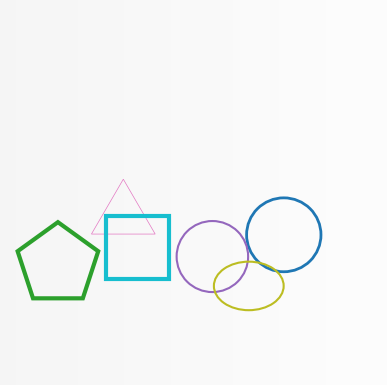[{"shape": "circle", "thickness": 2, "radius": 0.48, "center": [0.732, 0.39]}, {"shape": "pentagon", "thickness": 3, "radius": 0.55, "center": [0.149, 0.314]}, {"shape": "circle", "thickness": 1.5, "radius": 0.46, "center": [0.548, 0.334]}, {"shape": "triangle", "thickness": 0.5, "radius": 0.47, "center": [0.318, 0.44]}, {"shape": "oval", "thickness": 1.5, "radius": 0.45, "center": [0.642, 0.257]}, {"shape": "square", "thickness": 3, "radius": 0.41, "center": [0.355, 0.357]}]